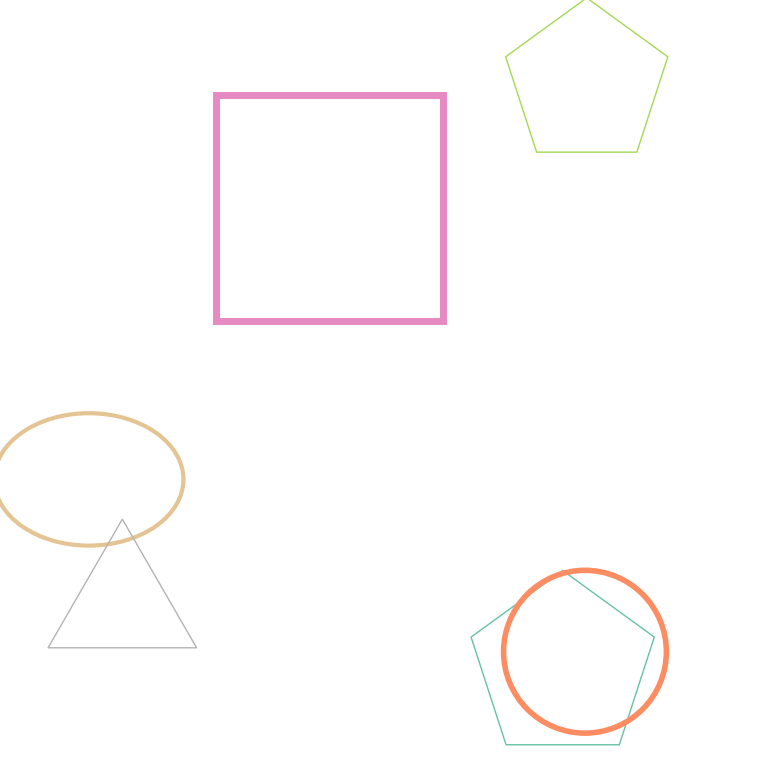[{"shape": "pentagon", "thickness": 0.5, "radius": 0.63, "center": [0.731, 0.134]}, {"shape": "circle", "thickness": 2, "radius": 0.53, "center": [0.76, 0.154]}, {"shape": "square", "thickness": 2.5, "radius": 0.74, "center": [0.428, 0.73]}, {"shape": "pentagon", "thickness": 0.5, "radius": 0.55, "center": [0.762, 0.892]}, {"shape": "oval", "thickness": 1.5, "radius": 0.61, "center": [0.115, 0.377]}, {"shape": "triangle", "thickness": 0.5, "radius": 0.56, "center": [0.159, 0.214]}]